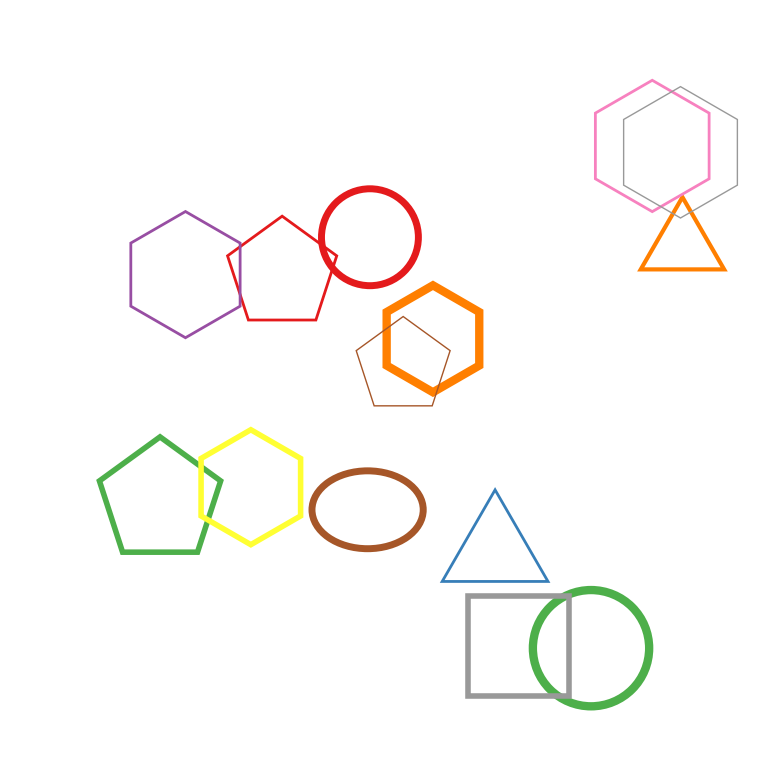[{"shape": "pentagon", "thickness": 1, "radius": 0.37, "center": [0.366, 0.645]}, {"shape": "circle", "thickness": 2.5, "radius": 0.31, "center": [0.48, 0.692]}, {"shape": "triangle", "thickness": 1, "radius": 0.4, "center": [0.643, 0.285]}, {"shape": "circle", "thickness": 3, "radius": 0.38, "center": [0.768, 0.158]}, {"shape": "pentagon", "thickness": 2, "radius": 0.41, "center": [0.208, 0.35]}, {"shape": "hexagon", "thickness": 1, "radius": 0.41, "center": [0.241, 0.643]}, {"shape": "triangle", "thickness": 1.5, "radius": 0.31, "center": [0.886, 0.681]}, {"shape": "hexagon", "thickness": 3, "radius": 0.35, "center": [0.562, 0.56]}, {"shape": "hexagon", "thickness": 2, "radius": 0.37, "center": [0.326, 0.367]}, {"shape": "oval", "thickness": 2.5, "radius": 0.36, "center": [0.477, 0.338]}, {"shape": "pentagon", "thickness": 0.5, "radius": 0.32, "center": [0.524, 0.525]}, {"shape": "hexagon", "thickness": 1, "radius": 0.43, "center": [0.847, 0.81]}, {"shape": "square", "thickness": 2, "radius": 0.33, "center": [0.674, 0.161]}, {"shape": "hexagon", "thickness": 0.5, "radius": 0.43, "center": [0.884, 0.802]}]